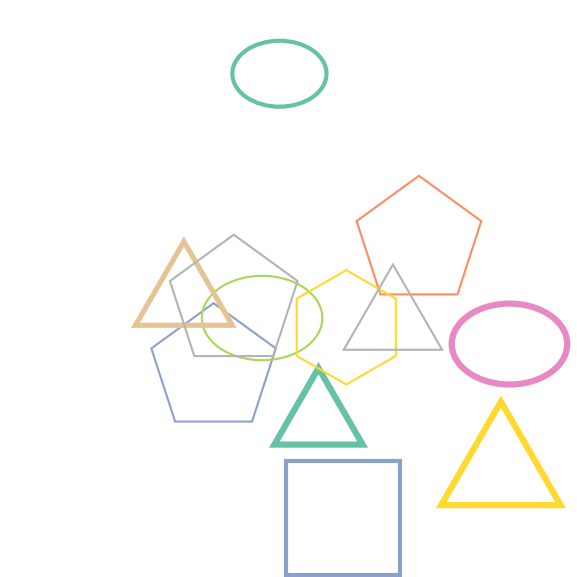[{"shape": "triangle", "thickness": 3, "radius": 0.44, "center": [0.551, 0.273]}, {"shape": "oval", "thickness": 2, "radius": 0.41, "center": [0.484, 0.872]}, {"shape": "pentagon", "thickness": 1, "radius": 0.57, "center": [0.725, 0.581]}, {"shape": "pentagon", "thickness": 1, "radius": 0.57, "center": [0.37, 0.361]}, {"shape": "square", "thickness": 2, "radius": 0.49, "center": [0.594, 0.102]}, {"shape": "oval", "thickness": 3, "radius": 0.5, "center": [0.882, 0.403]}, {"shape": "oval", "thickness": 1, "radius": 0.52, "center": [0.454, 0.448]}, {"shape": "hexagon", "thickness": 1, "radius": 0.5, "center": [0.6, 0.432]}, {"shape": "triangle", "thickness": 3, "radius": 0.6, "center": [0.867, 0.184]}, {"shape": "triangle", "thickness": 2.5, "radius": 0.48, "center": [0.318, 0.484]}, {"shape": "triangle", "thickness": 1, "radius": 0.49, "center": [0.68, 0.443]}, {"shape": "pentagon", "thickness": 1, "radius": 0.58, "center": [0.405, 0.477]}]